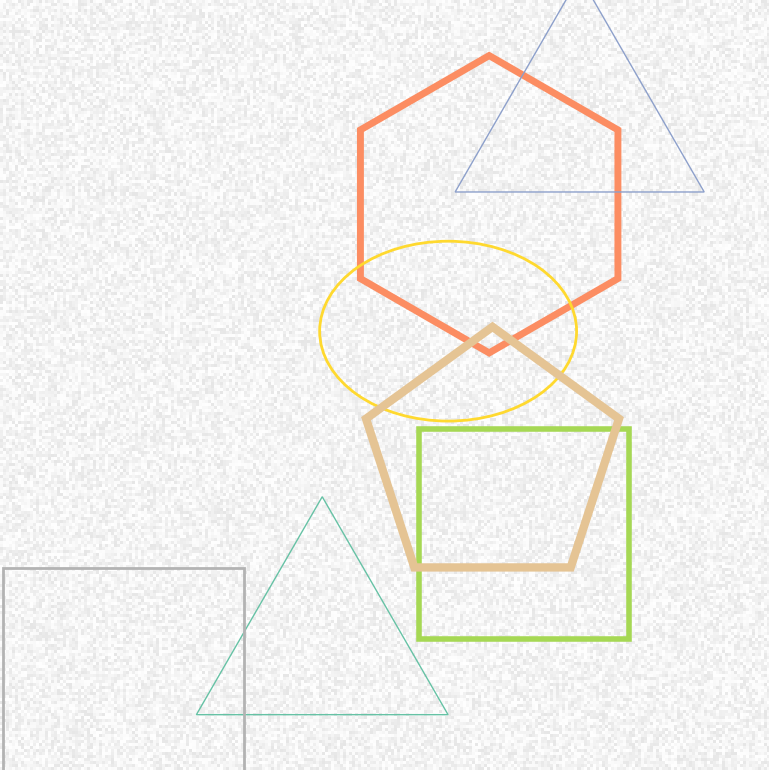[{"shape": "triangle", "thickness": 0.5, "radius": 0.94, "center": [0.418, 0.166]}, {"shape": "hexagon", "thickness": 2.5, "radius": 0.97, "center": [0.635, 0.735]}, {"shape": "triangle", "thickness": 0.5, "radius": 0.93, "center": [0.753, 0.844]}, {"shape": "square", "thickness": 2, "radius": 0.68, "center": [0.68, 0.306]}, {"shape": "oval", "thickness": 1, "radius": 0.83, "center": [0.582, 0.57]}, {"shape": "pentagon", "thickness": 3, "radius": 0.86, "center": [0.64, 0.403]}, {"shape": "square", "thickness": 1, "radius": 0.78, "center": [0.161, 0.106]}]